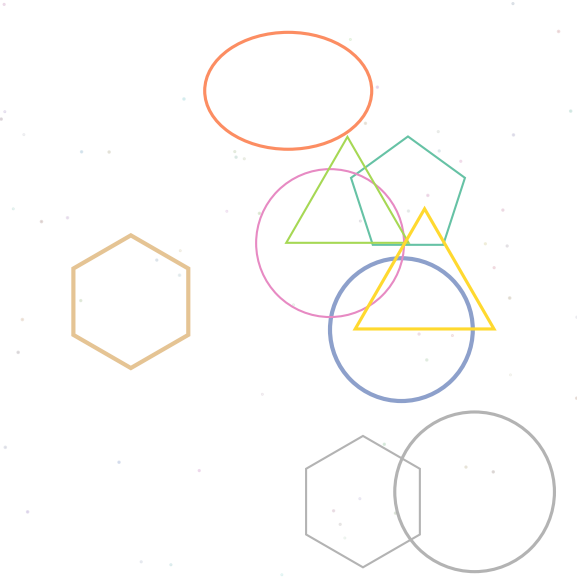[{"shape": "pentagon", "thickness": 1, "radius": 0.52, "center": [0.706, 0.659]}, {"shape": "oval", "thickness": 1.5, "radius": 0.72, "center": [0.499, 0.842]}, {"shape": "circle", "thickness": 2, "radius": 0.62, "center": [0.695, 0.428]}, {"shape": "circle", "thickness": 1, "radius": 0.64, "center": [0.572, 0.578]}, {"shape": "triangle", "thickness": 1, "radius": 0.61, "center": [0.602, 0.64]}, {"shape": "triangle", "thickness": 1.5, "radius": 0.69, "center": [0.735, 0.499]}, {"shape": "hexagon", "thickness": 2, "radius": 0.57, "center": [0.227, 0.477]}, {"shape": "hexagon", "thickness": 1, "radius": 0.57, "center": [0.629, 0.131]}, {"shape": "circle", "thickness": 1.5, "radius": 0.69, "center": [0.822, 0.148]}]